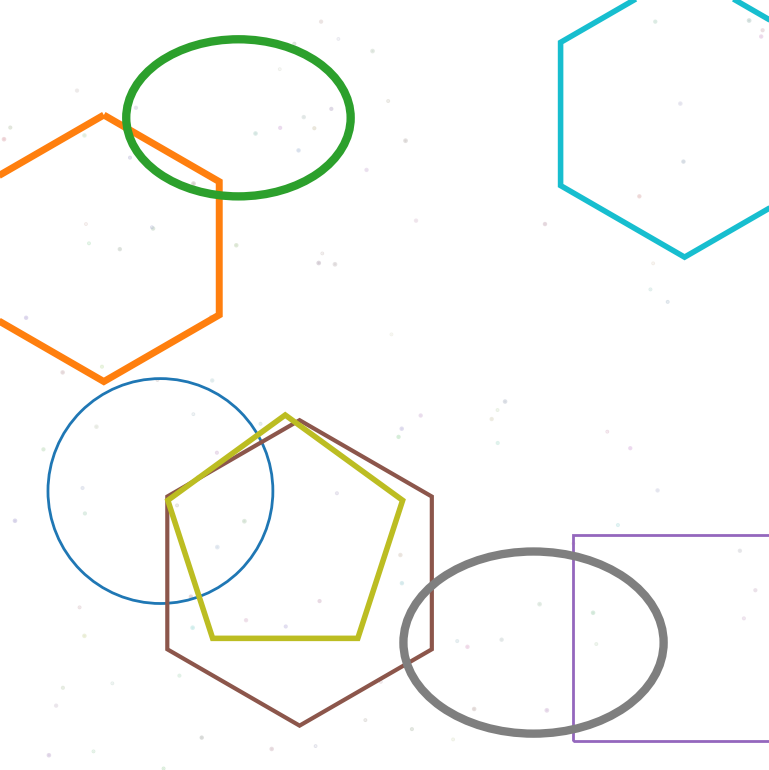[{"shape": "circle", "thickness": 1, "radius": 0.73, "center": [0.208, 0.362]}, {"shape": "hexagon", "thickness": 2.5, "radius": 0.87, "center": [0.135, 0.678]}, {"shape": "oval", "thickness": 3, "radius": 0.73, "center": [0.31, 0.847]}, {"shape": "square", "thickness": 1, "radius": 0.67, "center": [0.878, 0.172]}, {"shape": "hexagon", "thickness": 1.5, "radius": 0.99, "center": [0.389, 0.256]}, {"shape": "oval", "thickness": 3, "radius": 0.84, "center": [0.693, 0.165]}, {"shape": "pentagon", "thickness": 2, "radius": 0.8, "center": [0.37, 0.301]}, {"shape": "hexagon", "thickness": 2, "radius": 0.93, "center": [0.889, 0.852]}]